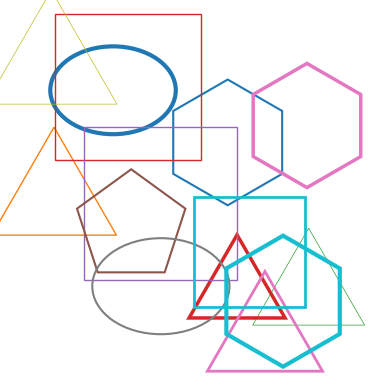[{"shape": "hexagon", "thickness": 1.5, "radius": 0.82, "center": [0.591, 0.63]}, {"shape": "oval", "thickness": 3, "radius": 0.81, "center": [0.294, 0.766]}, {"shape": "triangle", "thickness": 1, "radius": 0.94, "center": [0.14, 0.483]}, {"shape": "triangle", "thickness": 0.5, "radius": 0.84, "center": [0.802, 0.239]}, {"shape": "square", "thickness": 1, "radius": 0.95, "center": [0.332, 0.775]}, {"shape": "triangle", "thickness": 2.5, "radius": 0.72, "center": [0.616, 0.246]}, {"shape": "square", "thickness": 1, "radius": 1.0, "center": [0.416, 0.472]}, {"shape": "pentagon", "thickness": 1.5, "radius": 0.74, "center": [0.341, 0.412]}, {"shape": "triangle", "thickness": 2, "radius": 0.86, "center": [0.688, 0.122]}, {"shape": "hexagon", "thickness": 2.5, "radius": 0.81, "center": [0.797, 0.674]}, {"shape": "oval", "thickness": 1.5, "radius": 0.89, "center": [0.418, 0.257]}, {"shape": "triangle", "thickness": 0.5, "radius": 0.99, "center": [0.133, 0.828]}, {"shape": "square", "thickness": 2, "radius": 0.72, "center": [0.649, 0.345]}, {"shape": "hexagon", "thickness": 3, "radius": 0.85, "center": [0.735, 0.218]}]